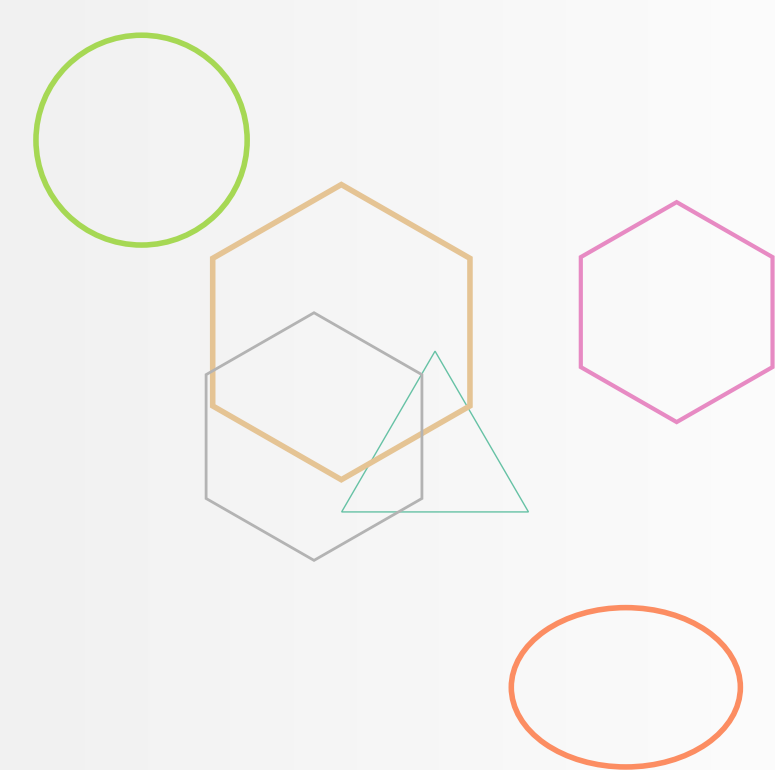[{"shape": "triangle", "thickness": 0.5, "radius": 0.7, "center": [0.561, 0.405]}, {"shape": "oval", "thickness": 2, "radius": 0.74, "center": [0.808, 0.107]}, {"shape": "hexagon", "thickness": 1.5, "radius": 0.71, "center": [0.873, 0.595]}, {"shape": "circle", "thickness": 2, "radius": 0.68, "center": [0.183, 0.818]}, {"shape": "hexagon", "thickness": 2, "radius": 0.96, "center": [0.44, 0.569]}, {"shape": "hexagon", "thickness": 1, "radius": 0.8, "center": [0.405, 0.433]}]